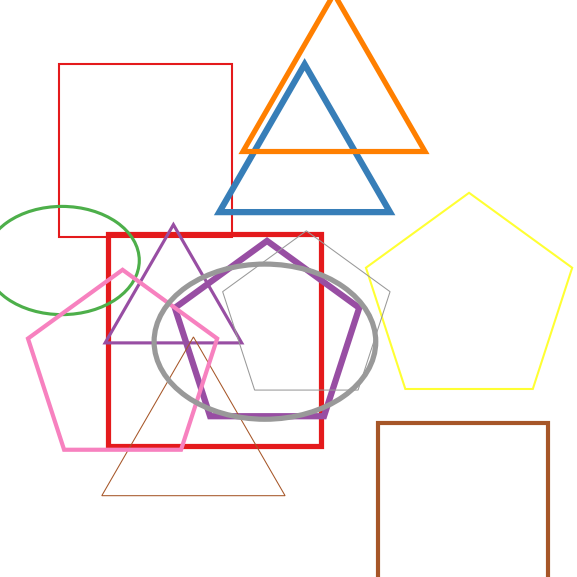[{"shape": "square", "thickness": 2.5, "radius": 0.92, "center": [0.372, 0.411]}, {"shape": "square", "thickness": 1, "radius": 0.75, "center": [0.252, 0.739]}, {"shape": "triangle", "thickness": 3, "radius": 0.85, "center": [0.527, 0.717]}, {"shape": "oval", "thickness": 1.5, "radius": 0.67, "center": [0.107, 0.548]}, {"shape": "pentagon", "thickness": 3, "radius": 0.84, "center": [0.462, 0.414]}, {"shape": "triangle", "thickness": 1.5, "radius": 0.68, "center": [0.3, 0.474]}, {"shape": "triangle", "thickness": 2.5, "radius": 0.91, "center": [0.578, 0.828]}, {"shape": "pentagon", "thickness": 1, "radius": 0.94, "center": [0.812, 0.477]}, {"shape": "square", "thickness": 2, "radius": 0.74, "center": [0.802, 0.119]}, {"shape": "triangle", "thickness": 0.5, "radius": 0.92, "center": [0.335, 0.232]}, {"shape": "pentagon", "thickness": 2, "radius": 0.86, "center": [0.212, 0.36]}, {"shape": "pentagon", "thickness": 0.5, "radius": 0.76, "center": [0.53, 0.447]}, {"shape": "oval", "thickness": 2.5, "radius": 0.96, "center": [0.459, 0.408]}]